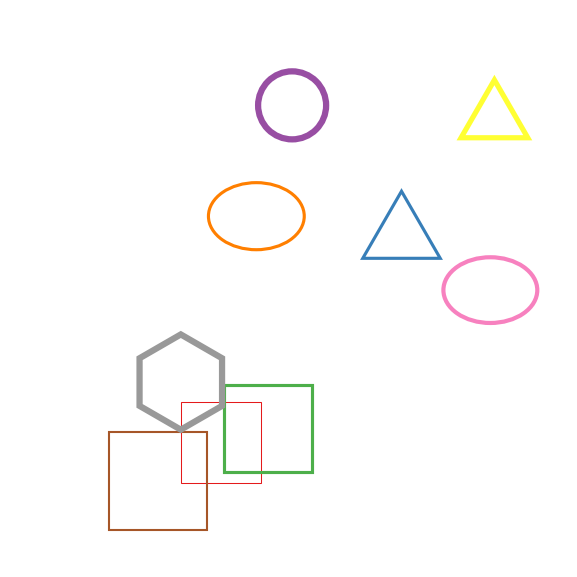[{"shape": "square", "thickness": 0.5, "radius": 0.35, "center": [0.383, 0.232]}, {"shape": "triangle", "thickness": 1.5, "radius": 0.39, "center": [0.695, 0.591]}, {"shape": "square", "thickness": 1.5, "radius": 0.38, "center": [0.464, 0.257]}, {"shape": "circle", "thickness": 3, "radius": 0.29, "center": [0.506, 0.817]}, {"shape": "oval", "thickness": 1.5, "radius": 0.41, "center": [0.444, 0.625]}, {"shape": "triangle", "thickness": 2.5, "radius": 0.33, "center": [0.856, 0.794]}, {"shape": "square", "thickness": 1, "radius": 0.43, "center": [0.273, 0.166]}, {"shape": "oval", "thickness": 2, "radius": 0.41, "center": [0.849, 0.497]}, {"shape": "hexagon", "thickness": 3, "radius": 0.41, "center": [0.313, 0.338]}]